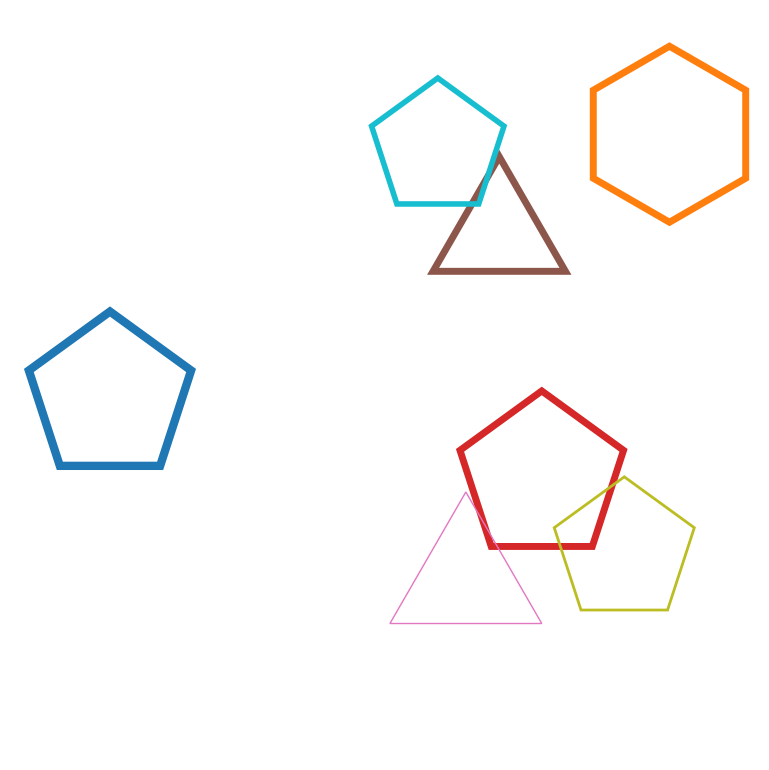[{"shape": "pentagon", "thickness": 3, "radius": 0.55, "center": [0.143, 0.485]}, {"shape": "hexagon", "thickness": 2.5, "radius": 0.57, "center": [0.869, 0.826]}, {"shape": "pentagon", "thickness": 2.5, "radius": 0.56, "center": [0.704, 0.381]}, {"shape": "triangle", "thickness": 2.5, "radius": 0.5, "center": [0.648, 0.697]}, {"shape": "triangle", "thickness": 0.5, "radius": 0.57, "center": [0.605, 0.247]}, {"shape": "pentagon", "thickness": 1, "radius": 0.48, "center": [0.811, 0.285]}, {"shape": "pentagon", "thickness": 2, "radius": 0.45, "center": [0.569, 0.808]}]